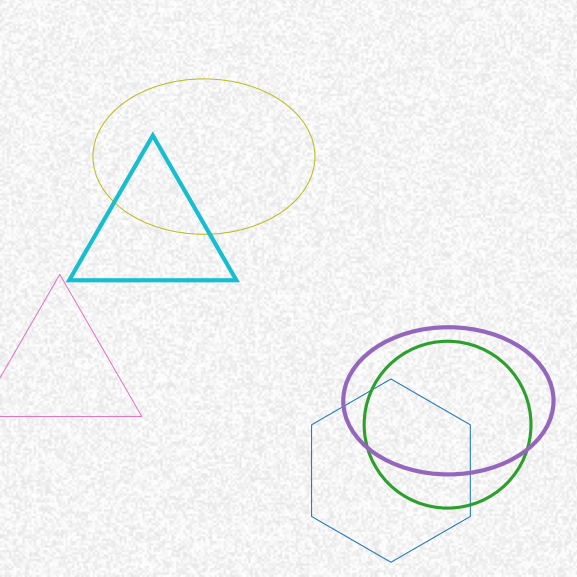[{"shape": "hexagon", "thickness": 0.5, "radius": 0.79, "center": [0.677, 0.184]}, {"shape": "circle", "thickness": 1.5, "radius": 0.72, "center": [0.775, 0.264]}, {"shape": "oval", "thickness": 2, "radius": 0.91, "center": [0.776, 0.305]}, {"shape": "triangle", "thickness": 0.5, "radius": 0.82, "center": [0.103, 0.36]}, {"shape": "oval", "thickness": 0.5, "radius": 0.96, "center": [0.353, 0.728]}, {"shape": "triangle", "thickness": 2, "radius": 0.84, "center": [0.265, 0.597]}]